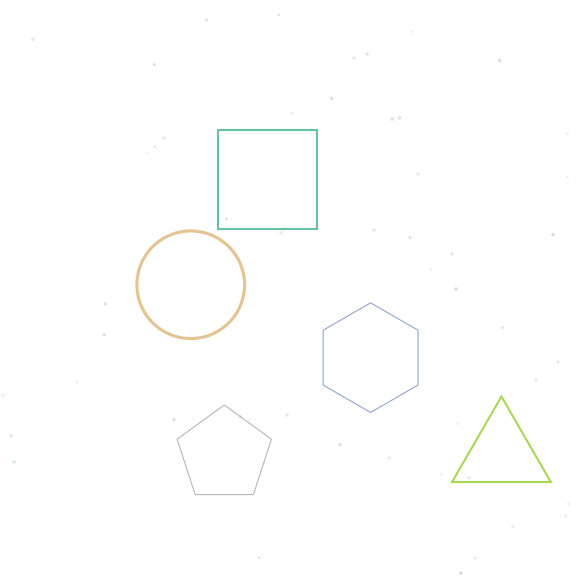[{"shape": "square", "thickness": 1, "radius": 0.43, "center": [0.463, 0.688]}, {"shape": "hexagon", "thickness": 0.5, "radius": 0.47, "center": [0.642, 0.38]}, {"shape": "triangle", "thickness": 1, "radius": 0.49, "center": [0.868, 0.214]}, {"shape": "circle", "thickness": 1.5, "radius": 0.47, "center": [0.33, 0.506]}, {"shape": "pentagon", "thickness": 0.5, "radius": 0.43, "center": [0.388, 0.212]}]